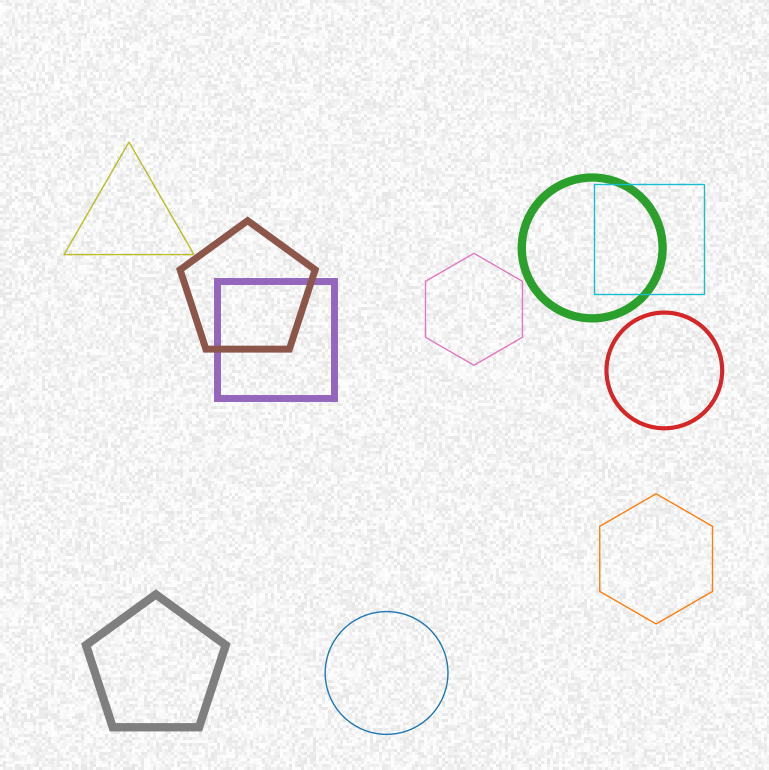[{"shape": "circle", "thickness": 0.5, "radius": 0.4, "center": [0.502, 0.126]}, {"shape": "hexagon", "thickness": 0.5, "radius": 0.42, "center": [0.852, 0.274]}, {"shape": "circle", "thickness": 3, "radius": 0.46, "center": [0.769, 0.678]}, {"shape": "circle", "thickness": 1.5, "radius": 0.38, "center": [0.863, 0.519]}, {"shape": "square", "thickness": 2.5, "radius": 0.38, "center": [0.357, 0.559]}, {"shape": "pentagon", "thickness": 2.5, "radius": 0.46, "center": [0.322, 0.621]}, {"shape": "hexagon", "thickness": 0.5, "radius": 0.36, "center": [0.616, 0.598]}, {"shape": "pentagon", "thickness": 3, "radius": 0.48, "center": [0.202, 0.133]}, {"shape": "triangle", "thickness": 0.5, "radius": 0.49, "center": [0.168, 0.718]}, {"shape": "square", "thickness": 0.5, "radius": 0.36, "center": [0.843, 0.69]}]